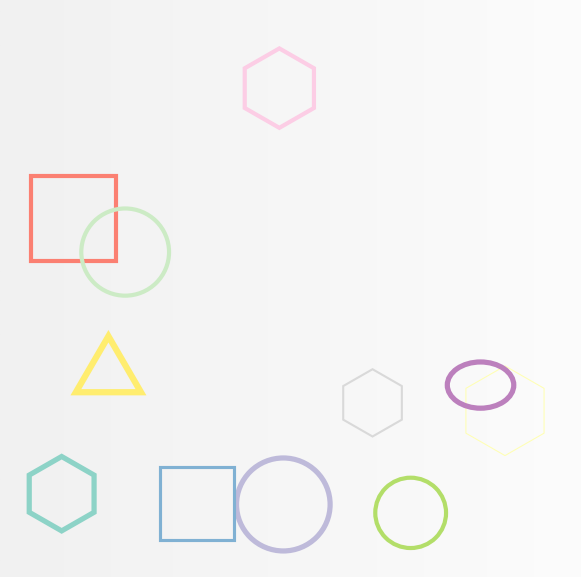[{"shape": "hexagon", "thickness": 2.5, "radius": 0.32, "center": [0.106, 0.144]}, {"shape": "hexagon", "thickness": 0.5, "radius": 0.39, "center": [0.869, 0.288]}, {"shape": "circle", "thickness": 2.5, "radius": 0.4, "center": [0.487, 0.126]}, {"shape": "square", "thickness": 2, "radius": 0.37, "center": [0.126, 0.62]}, {"shape": "square", "thickness": 1.5, "radius": 0.32, "center": [0.339, 0.127]}, {"shape": "circle", "thickness": 2, "radius": 0.3, "center": [0.707, 0.111]}, {"shape": "hexagon", "thickness": 2, "radius": 0.34, "center": [0.481, 0.847]}, {"shape": "hexagon", "thickness": 1, "radius": 0.29, "center": [0.641, 0.302]}, {"shape": "oval", "thickness": 2.5, "radius": 0.29, "center": [0.827, 0.332]}, {"shape": "circle", "thickness": 2, "radius": 0.38, "center": [0.215, 0.563]}, {"shape": "triangle", "thickness": 3, "radius": 0.32, "center": [0.187, 0.352]}]